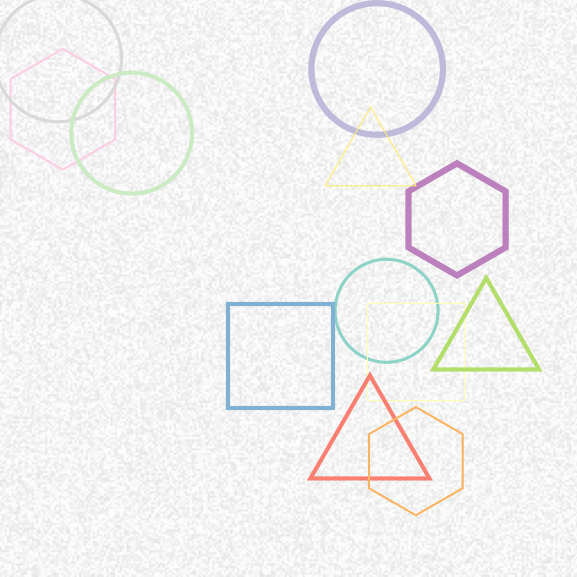[{"shape": "circle", "thickness": 1.5, "radius": 0.45, "center": [0.669, 0.461]}, {"shape": "square", "thickness": 0.5, "radius": 0.42, "center": [0.719, 0.39]}, {"shape": "circle", "thickness": 3, "radius": 0.57, "center": [0.653, 0.88]}, {"shape": "triangle", "thickness": 2, "radius": 0.59, "center": [0.641, 0.23]}, {"shape": "square", "thickness": 2, "radius": 0.45, "center": [0.486, 0.383]}, {"shape": "hexagon", "thickness": 1, "radius": 0.47, "center": [0.72, 0.201]}, {"shape": "triangle", "thickness": 2, "radius": 0.53, "center": [0.842, 0.412]}, {"shape": "hexagon", "thickness": 1, "radius": 0.52, "center": [0.109, 0.81]}, {"shape": "circle", "thickness": 1.5, "radius": 0.55, "center": [0.101, 0.898]}, {"shape": "hexagon", "thickness": 3, "radius": 0.49, "center": [0.791, 0.619]}, {"shape": "circle", "thickness": 2, "radius": 0.52, "center": [0.228, 0.769]}, {"shape": "triangle", "thickness": 0.5, "radius": 0.45, "center": [0.642, 0.723]}]